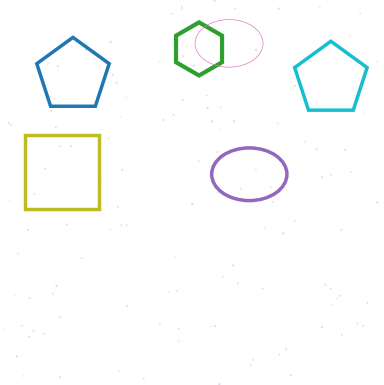[{"shape": "pentagon", "thickness": 2.5, "radius": 0.49, "center": [0.19, 0.804]}, {"shape": "hexagon", "thickness": 3, "radius": 0.35, "center": [0.517, 0.873]}, {"shape": "oval", "thickness": 2.5, "radius": 0.49, "center": [0.648, 0.547]}, {"shape": "oval", "thickness": 0.5, "radius": 0.44, "center": [0.595, 0.887]}, {"shape": "square", "thickness": 2.5, "radius": 0.48, "center": [0.162, 0.553]}, {"shape": "pentagon", "thickness": 2.5, "radius": 0.49, "center": [0.859, 0.794]}]